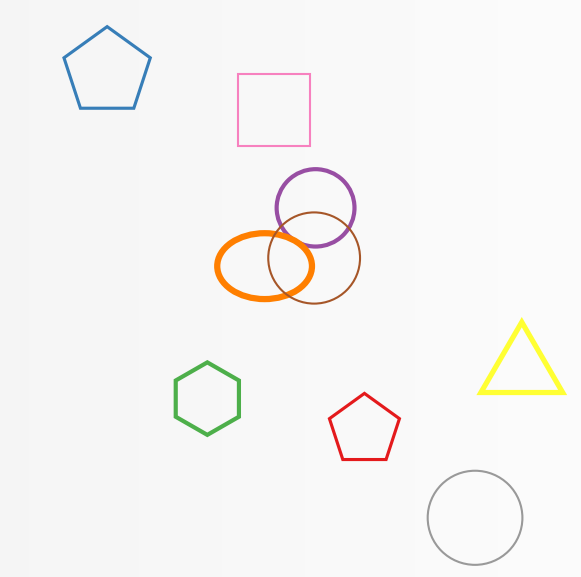[{"shape": "pentagon", "thickness": 1.5, "radius": 0.32, "center": [0.627, 0.255]}, {"shape": "pentagon", "thickness": 1.5, "radius": 0.39, "center": [0.184, 0.875]}, {"shape": "hexagon", "thickness": 2, "radius": 0.31, "center": [0.357, 0.309]}, {"shape": "circle", "thickness": 2, "radius": 0.33, "center": [0.543, 0.639]}, {"shape": "oval", "thickness": 3, "radius": 0.41, "center": [0.455, 0.538]}, {"shape": "triangle", "thickness": 2.5, "radius": 0.41, "center": [0.898, 0.36]}, {"shape": "circle", "thickness": 1, "radius": 0.39, "center": [0.54, 0.552]}, {"shape": "square", "thickness": 1, "radius": 0.31, "center": [0.471, 0.809]}, {"shape": "circle", "thickness": 1, "radius": 0.41, "center": [0.817, 0.103]}]